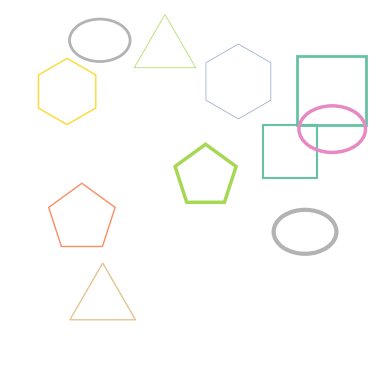[{"shape": "square", "thickness": 2, "radius": 0.44, "center": [0.861, 0.765]}, {"shape": "square", "thickness": 1.5, "radius": 0.35, "center": [0.754, 0.607]}, {"shape": "pentagon", "thickness": 1, "radius": 0.45, "center": [0.213, 0.433]}, {"shape": "hexagon", "thickness": 0.5, "radius": 0.49, "center": [0.619, 0.788]}, {"shape": "oval", "thickness": 2.5, "radius": 0.43, "center": [0.863, 0.665]}, {"shape": "triangle", "thickness": 0.5, "radius": 0.46, "center": [0.429, 0.87]}, {"shape": "pentagon", "thickness": 2.5, "radius": 0.42, "center": [0.534, 0.542]}, {"shape": "hexagon", "thickness": 1, "radius": 0.43, "center": [0.174, 0.762]}, {"shape": "triangle", "thickness": 1, "radius": 0.49, "center": [0.267, 0.219]}, {"shape": "oval", "thickness": 3, "radius": 0.41, "center": [0.792, 0.398]}, {"shape": "oval", "thickness": 2, "radius": 0.39, "center": [0.259, 0.895]}]